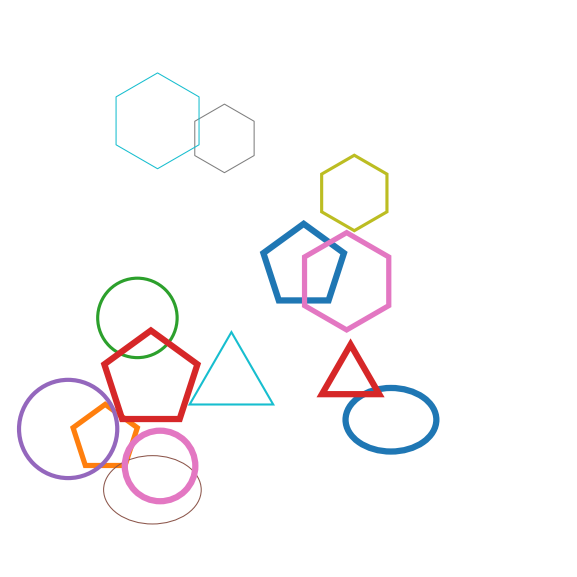[{"shape": "oval", "thickness": 3, "radius": 0.39, "center": [0.677, 0.272]}, {"shape": "pentagon", "thickness": 3, "radius": 0.37, "center": [0.526, 0.538]}, {"shape": "pentagon", "thickness": 2.5, "radius": 0.29, "center": [0.182, 0.24]}, {"shape": "circle", "thickness": 1.5, "radius": 0.34, "center": [0.238, 0.449]}, {"shape": "pentagon", "thickness": 3, "radius": 0.42, "center": [0.261, 0.342]}, {"shape": "triangle", "thickness": 3, "radius": 0.29, "center": [0.607, 0.345]}, {"shape": "circle", "thickness": 2, "radius": 0.43, "center": [0.118, 0.256]}, {"shape": "oval", "thickness": 0.5, "radius": 0.42, "center": [0.264, 0.151]}, {"shape": "hexagon", "thickness": 2.5, "radius": 0.42, "center": [0.6, 0.512]}, {"shape": "circle", "thickness": 3, "radius": 0.31, "center": [0.277, 0.192]}, {"shape": "hexagon", "thickness": 0.5, "radius": 0.3, "center": [0.389, 0.759]}, {"shape": "hexagon", "thickness": 1.5, "radius": 0.33, "center": [0.614, 0.665]}, {"shape": "hexagon", "thickness": 0.5, "radius": 0.41, "center": [0.273, 0.79]}, {"shape": "triangle", "thickness": 1, "radius": 0.42, "center": [0.401, 0.34]}]